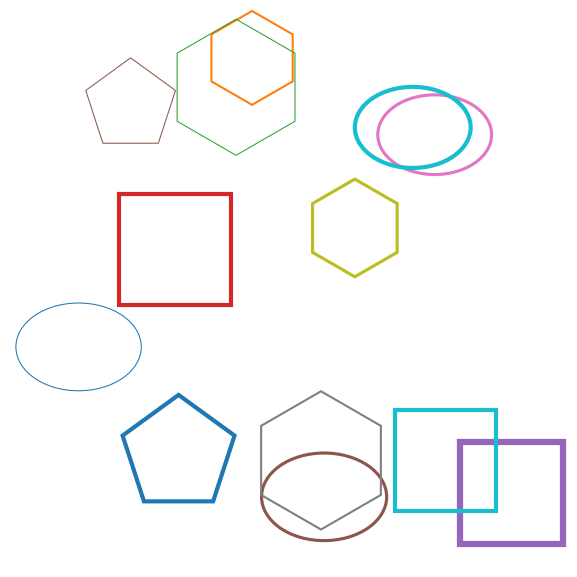[{"shape": "pentagon", "thickness": 2, "radius": 0.51, "center": [0.309, 0.213]}, {"shape": "oval", "thickness": 0.5, "radius": 0.54, "center": [0.136, 0.398]}, {"shape": "hexagon", "thickness": 1, "radius": 0.41, "center": [0.436, 0.899]}, {"shape": "hexagon", "thickness": 0.5, "radius": 0.59, "center": [0.409, 0.848]}, {"shape": "square", "thickness": 2, "radius": 0.48, "center": [0.303, 0.567]}, {"shape": "square", "thickness": 3, "radius": 0.44, "center": [0.886, 0.146]}, {"shape": "oval", "thickness": 1.5, "radius": 0.54, "center": [0.561, 0.139]}, {"shape": "pentagon", "thickness": 0.5, "radius": 0.41, "center": [0.226, 0.817]}, {"shape": "oval", "thickness": 1.5, "radius": 0.49, "center": [0.753, 0.766]}, {"shape": "hexagon", "thickness": 1, "radius": 0.6, "center": [0.556, 0.202]}, {"shape": "hexagon", "thickness": 1.5, "radius": 0.42, "center": [0.614, 0.604]}, {"shape": "oval", "thickness": 2, "radius": 0.5, "center": [0.715, 0.779]}, {"shape": "square", "thickness": 2, "radius": 0.44, "center": [0.771, 0.202]}]